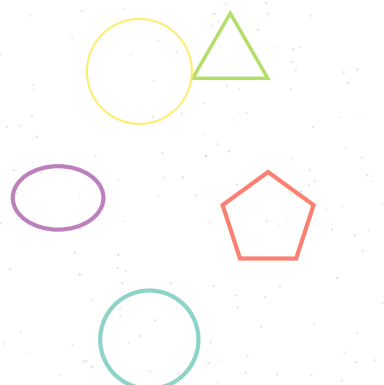[{"shape": "circle", "thickness": 3, "radius": 0.64, "center": [0.388, 0.118]}, {"shape": "pentagon", "thickness": 3, "radius": 0.62, "center": [0.696, 0.429]}, {"shape": "triangle", "thickness": 2.5, "radius": 0.56, "center": [0.598, 0.853]}, {"shape": "oval", "thickness": 3, "radius": 0.59, "center": [0.151, 0.486]}, {"shape": "circle", "thickness": 1.5, "radius": 0.68, "center": [0.362, 0.815]}]